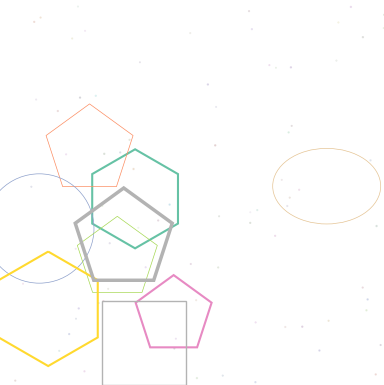[{"shape": "hexagon", "thickness": 1.5, "radius": 0.64, "center": [0.351, 0.484]}, {"shape": "pentagon", "thickness": 0.5, "radius": 0.59, "center": [0.233, 0.611]}, {"shape": "circle", "thickness": 0.5, "radius": 0.71, "center": [0.102, 0.407]}, {"shape": "pentagon", "thickness": 1.5, "radius": 0.52, "center": [0.451, 0.182]}, {"shape": "pentagon", "thickness": 0.5, "radius": 0.55, "center": [0.305, 0.329]}, {"shape": "hexagon", "thickness": 1.5, "radius": 0.74, "center": [0.125, 0.198]}, {"shape": "oval", "thickness": 0.5, "radius": 0.7, "center": [0.849, 0.516]}, {"shape": "square", "thickness": 1, "radius": 0.55, "center": [0.373, 0.109]}, {"shape": "pentagon", "thickness": 2.5, "radius": 0.66, "center": [0.321, 0.379]}]